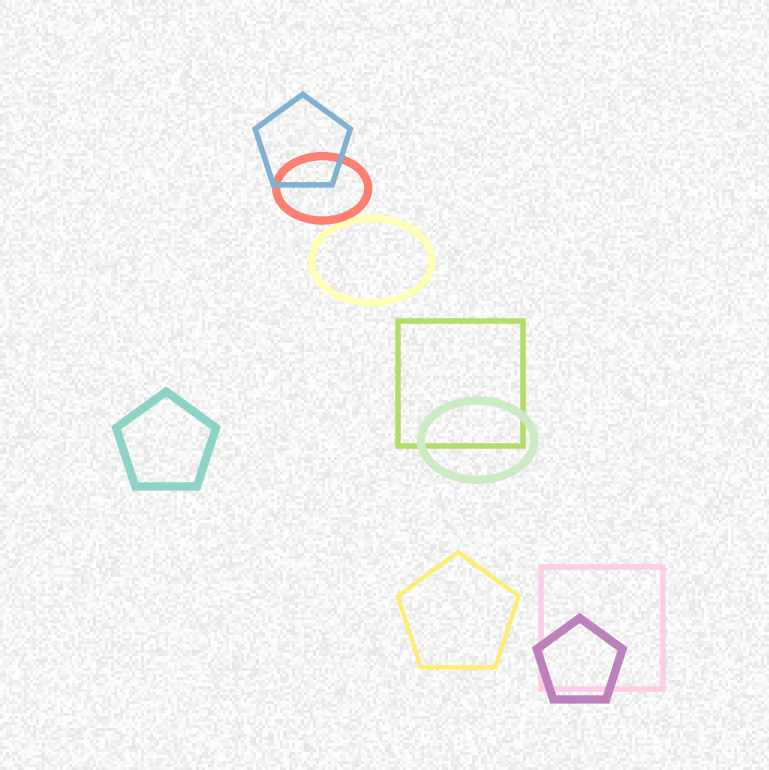[{"shape": "pentagon", "thickness": 3, "radius": 0.34, "center": [0.216, 0.423]}, {"shape": "oval", "thickness": 2.5, "radius": 0.39, "center": [0.483, 0.661]}, {"shape": "oval", "thickness": 3, "radius": 0.3, "center": [0.418, 0.755]}, {"shape": "pentagon", "thickness": 2, "radius": 0.33, "center": [0.393, 0.812]}, {"shape": "square", "thickness": 2, "radius": 0.41, "center": [0.598, 0.502]}, {"shape": "square", "thickness": 2, "radius": 0.4, "center": [0.782, 0.184]}, {"shape": "pentagon", "thickness": 3, "radius": 0.29, "center": [0.753, 0.139]}, {"shape": "oval", "thickness": 3, "radius": 0.37, "center": [0.62, 0.428]}, {"shape": "pentagon", "thickness": 1.5, "radius": 0.41, "center": [0.595, 0.2]}]